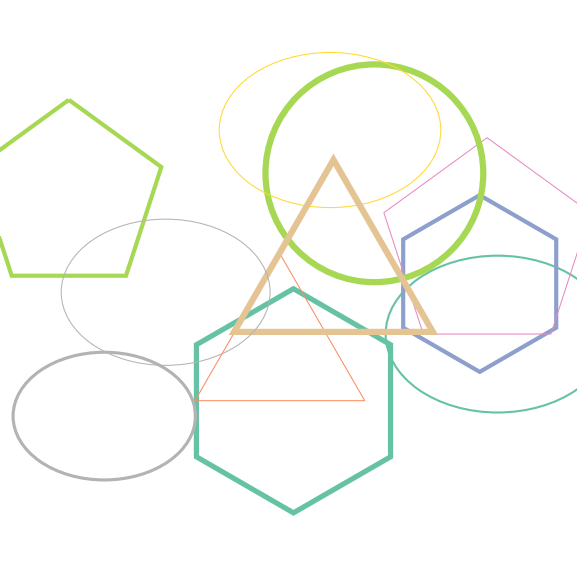[{"shape": "hexagon", "thickness": 2.5, "radius": 0.97, "center": [0.508, 0.305]}, {"shape": "oval", "thickness": 1, "radius": 0.97, "center": [0.862, 0.421]}, {"shape": "triangle", "thickness": 0.5, "radius": 0.85, "center": [0.485, 0.39]}, {"shape": "hexagon", "thickness": 2, "radius": 0.76, "center": [0.831, 0.508]}, {"shape": "pentagon", "thickness": 0.5, "radius": 0.94, "center": [0.843, 0.573]}, {"shape": "circle", "thickness": 3, "radius": 0.94, "center": [0.648, 0.699]}, {"shape": "pentagon", "thickness": 2, "radius": 0.84, "center": [0.119, 0.658]}, {"shape": "oval", "thickness": 0.5, "radius": 0.96, "center": [0.571, 0.774]}, {"shape": "triangle", "thickness": 3, "radius": 0.99, "center": [0.577, 0.524]}, {"shape": "oval", "thickness": 1.5, "radius": 0.79, "center": [0.181, 0.279]}, {"shape": "oval", "thickness": 0.5, "radius": 0.9, "center": [0.287, 0.493]}]